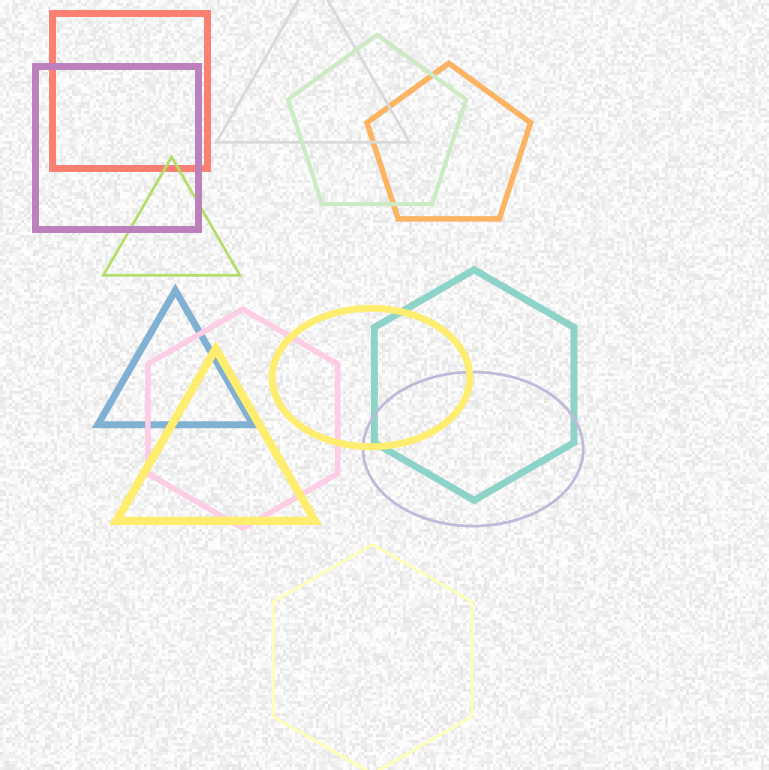[{"shape": "hexagon", "thickness": 2.5, "radius": 0.75, "center": [0.616, 0.5]}, {"shape": "hexagon", "thickness": 1, "radius": 0.75, "center": [0.484, 0.144]}, {"shape": "oval", "thickness": 1, "radius": 0.71, "center": [0.614, 0.417]}, {"shape": "square", "thickness": 2.5, "radius": 0.5, "center": [0.168, 0.883]}, {"shape": "triangle", "thickness": 2.5, "radius": 0.58, "center": [0.228, 0.507]}, {"shape": "pentagon", "thickness": 2, "radius": 0.56, "center": [0.583, 0.806]}, {"shape": "triangle", "thickness": 1, "radius": 0.51, "center": [0.223, 0.694]}, {"shape": "hexagon", "thickness": 2, "radius": 0.71, "center": [0.315, 0.456]}, {"shape": "triangle", "thickness": 1, "radius": 0.72, "center": [0.406, 0.888]}, {"shape": "square", "thickness": 2.5, "radius": 0.53, "center": [0.152, 0.809]}, {"shape": "pentagon", "thickness": 1.5, "radius": 0.61, "center": [0.49, 0.833]}, {"shape": "triangle", "thickness": 3, "radius": 0.74, "center": [0.28, 0.398]}, {"shape": "oval", "thickness": 2.5, "radius": 0.64, "center": [0.482, 0.51]}]